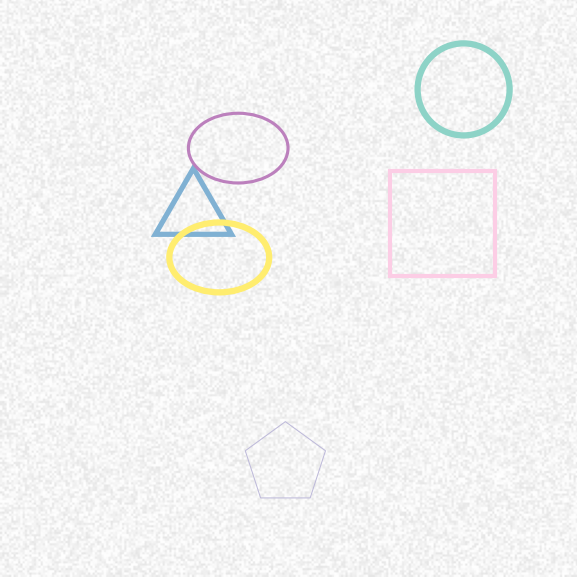[{"shape": "circle", "thickness": 3, "radius": 0.4, "center": [0.803, 0.844]}, {"shape": "pentagon", "thickness": 0.5, "radius": 0.37, "center": [0.494, 0.196]}, {"shape": "triangle", "thickness": 2.5, "radius": 0.38, "center": [0.335, 0.631]}, {"shape": "square", "thickness": 2, "radius": 0.45, "center": [0.767, 0.612]}, {"shape": "oval", "thickness": 1.5, "radius": 0.43, "center": [0.412, 0.743]}, {"shape": "oval", "thickness": 3, "radius": 0.43, "center": [0.38, 0.553]}]